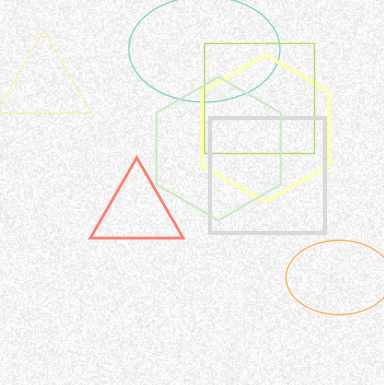[{"shape": "oval", "thickness": 1, "radius": 0.98, "center": [0.531, 0.872]}, {"shape": "hexagon", "thickness": 2.5, "radius": 0.95, "center": [0.69, 0.666]}, {"shape": "triangle", "thickness": 2, "radius": 0.7, "center": [0.355, 0.451]}, {"shape": "oval", "thickness": 1, "radius": 0.69, "center": [0.881, 0.279]}, {"shape": "square", "thickness": 1, "radius": 0.71, "center": [0.672, 0.745]}, {"shape": "square", "thickness": 3, "radius": 0.75, "center": [0.695, 0.544]}, {"shape": "hexagon", "thickness": 1.5, "radius": 0.93, "center": [0.568, 0.614]}, {"shape": "triangle", "thickness": 0.5, "radius": 0.72, "center": [0.114, 0.778]}]